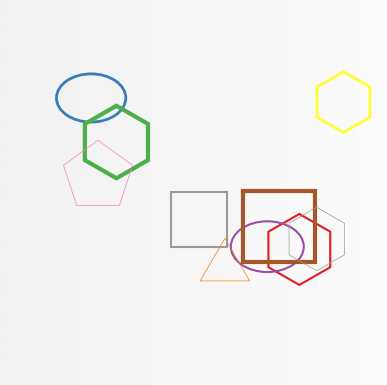[{"shape": "hexagon", "thickness": 1.5, "radius": 0.46, "center": [0.772, 0.352]}, {"shape": "oval", "thickness": 2, "radius": 0.45, "center": [0.235, 0.746]}, {"shape": "hexagon", "thickness": 3, "radius": 0.47, "center": [0.3, 0.631]}, {"shape": "oval", "thickness": 1.5, "radius": 0.47, "center": [0.69, 0.359]}, {"shape": "triangle", "thickness": 0.5, "radius": 0.37, "center": [0.58, 0.307]}, {"shape": "hexagon", "thickness": 2, "radius": 0.39, "center": [0.886, 0.735]}, {"shape": "square", "thickness": 3, "radius": 0.46, "center": [0.719, 0.411]}, {"shape": "pentagon", "thickness": 0.5, "radius": 0.47, "center": [0.253, 0.542]}, {"shape": "square", "thickness": 1.5, "radius": 0.36, "center": [0.513, 0.431]}, {"shape": "hexagon", "thickness": 0.5, "radius": 0.41, "center": [0.817, 0.379]}]